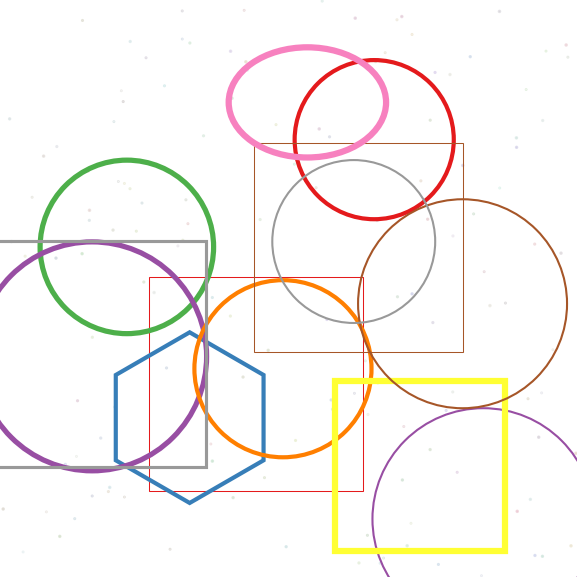[{"shape": "circle", "thickness": 2, "radius": 0.69, "center": [0.648, 0.757]}, {"shape": "square", "thickness": 0.5, "radius": 0.93, "center": [0.444, 0.334]}, {"shape": "hexagon", "thickness": 2, "radius": 0.74, "center": [0.328, 0.276]}, {"shape": "circle", "thickness": 2.5, "radius": 0.75, "center": [0.22, 0.572]}, {"shape": "circle", "thickness": 1, "radius": 0.96, "center": [0.837, 0.1]}, {"shape": "circle", "thickness": 2.5, "radius": 0.99, "center": [0.16, 0.382]}, {"shape": "circle", "thickness": 2, "radius": 0.77, "center": [0.49, 0.361]}, {"shape": "square", "thickness": 3, "radius": 0.74, "center": [0.727, 0.193]}, {"shape": "square", "thickness": 0.5, "radius": 0.91, "center": [0.62, 0.571]}, {"shape": "circle", "thickness": 1, "radius": 0.9, "center": [0.801, 0.473]}, {"shape": "oval", "thickness": 3, "radius": 0.68, "center": [0.532, 0.822]}, {"shape": "square", "thickness": 1.5, "radius": 0.98, "center": [0.16, 0.386]}, {"shape": "circle", "thickness": 1, "radius": 0.71, "center": [0.613, 0.581]}]